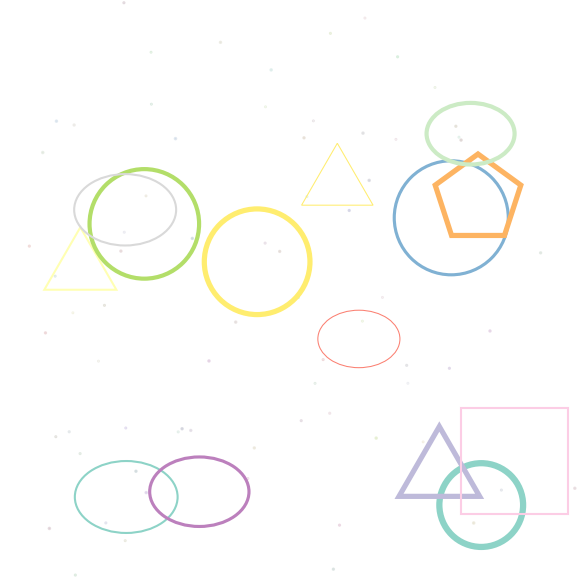[{"shape": "oval", "thickness": 1, "radius": 0.44, "center": [0.219, 0.139]}, {"shape": "circle", "thickness": 3, "radius": 0.36, "center": [0.833, 0.125]}, {"shape": "triangle", "thickness": 1, "radius": 0.36, "center": [0.139, 0.533]}, {"shape": "triangle", "thickness": 2.5, "radius": 0.4, "center": [0.761, 0.18]}, {"shape": "oval", "thickness": 0.5, "radius": 0.36, "center": [0.621, 0.412]}, {"shape": "circle", "thickness": 1.5, "radius": 0.49, "center": [0.781, 0.622]}, {"shape": "pentagon", "thickness": 2.5, "radius": 0.39, "center": [0.828, 0.654]}, {"shape": "circle", "thickness": 2, "radius": 0.47, "center": [0.25, 0.611]}, {"shape": "square", "thickness": 1, "radius": 0.46, "center": [0.891, 0.201]}, {"shape": "oval", "thickness": 1, "radius": 0.44, "center": [0.217, 0.636]}, {"shape": "oval", "thickness": 1.5, "radius": 0.43, "center": [0.345, 0.148]}, {"shape": "oval", "thickness": 2, "radius": 0.38, "center": [0.815, 0.768]}, {"shape": "triangle", "thickness": 0.5, "radius": 0.36, "center": [0.584, 0.68]}, {"shape": "circle", "thickness": 2.5, "radius": 0.46, "center": [0.445, 0.546]}]